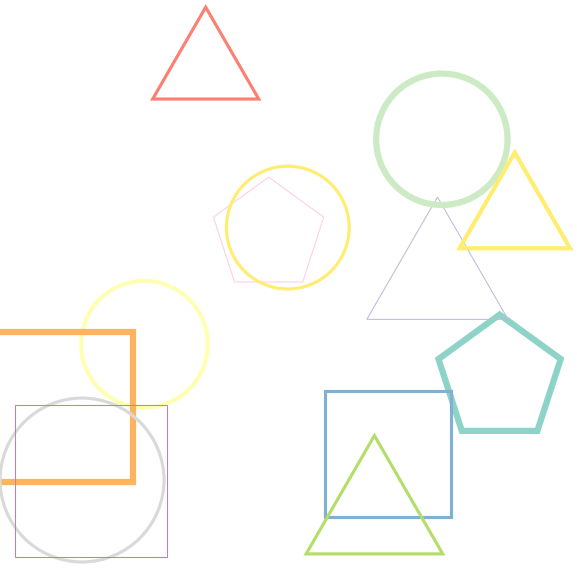[{"shape": "pentagon", "thickness": 3, "radius": 0.56, "center": [0.865, 0.343]}, {"shape": "circle", "thickness": 2, "radius": 0.55, "center": [0.25, 0.403]}, {"shape": "triangle", "thickness": 0.5, "radius": 0.71, "center": [0.757, 0.517]}, {"shape": "triangle", "thickness": 1.5, "radius": 0.53, "center": [0.356, 0.881]}, {"shape": "square", "thickness": 1.5, "radius": 0.54, "center": [0.672, 0.213]}, {"shape": "square", "thickness": 3, "radius": 0.65, "center": [0.1, 0.294]}, {"shape": "triangle", "thickness": 1.5, "radius": 0.68, "center": [0.648, 0.108]}, {"shape": "pentagon", "thickness": 0.5, "radius": 0.5, "center": [0.465, 0.592]}, {"shape": "circle", "thickness": 1.5, "radius": 0.71, "center": [0.142, 0.168]}, {"shape": "square", "thickness": 0.5, "radius": 0.66, "center": [0.158, 0.166]}, {"shape": "circle", "thickness": 3, "radius": 0.57, "center": [0.765, 0.758]}, {"shape": "circle", "thickness": 1.5, "radius": 0.53, "center": [0.498, 0.605]}, {"shape": "triangle", "thickness": 2, "radius": 0.55, "center": [0.891, 0.624]}]